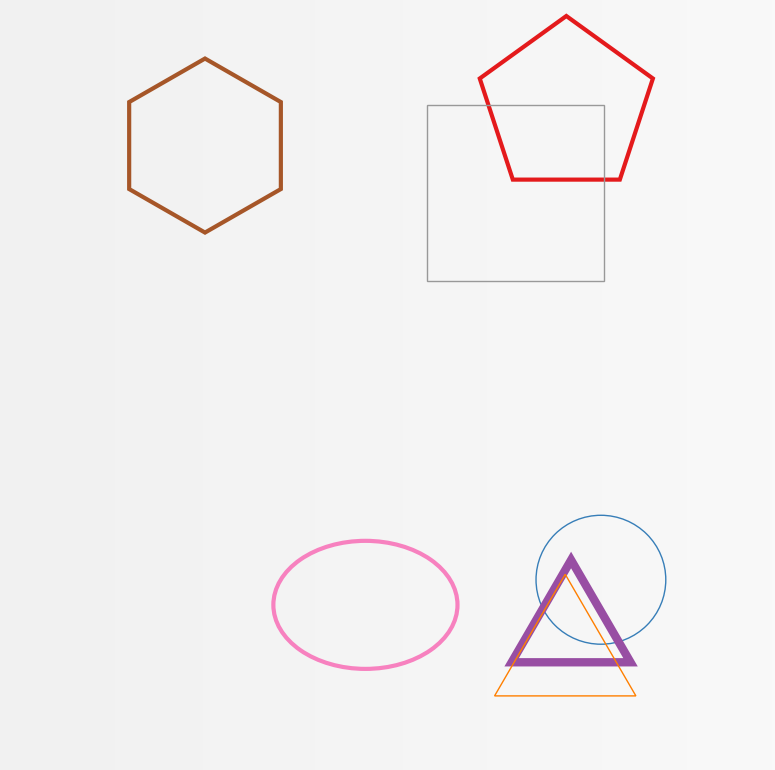[{"shape": "pentagon", "thickness": 1.5, "radius": 0.59, "center": [0.731, 0.862]}, {"shape": "circle", "thickness": 0.5, "radius": 0.42, "center": [0.775, 0.247]}, {"shape": "triangle", "thickness": 3, "radius": 0.44, "center": [0.737, 0.184]}, {"shape": "triangle", "thickness": 0.5, "radius": 0.53, "center": [0.729, 0.149]}, {"shape": "hexagon", "thickness": 1.5, "radius": 0.56, "center": [0.265, 0.811]}, {"shape": "oval", "thickness": 1.5, "radius": 0.59, "center": [0.472, 0.214]}, {"shape": "square", "thickness": 0.5, "radius": 0.57, "center": [0.665, 0.749]}]